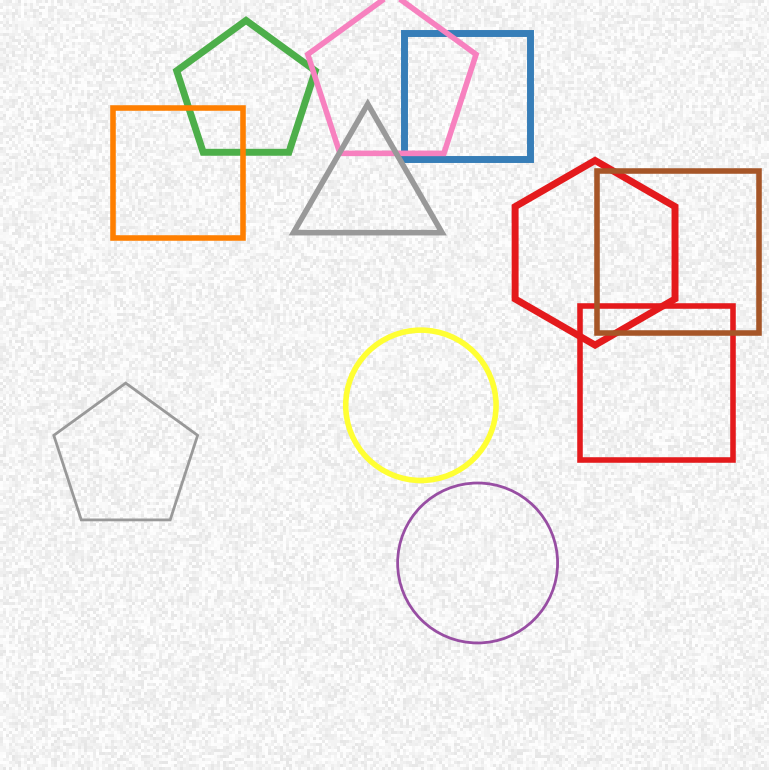[{"shape": "square", "thickness": 2, "radius": 0.5, "center": [0.852, 0.503]}, {"shape": "hexagon", "thickness": 2.5, "radius": 0.6, "center": [0.773, 0.672]}, {"shape": "square", "thickness": 2.5, "radius": 0.41, "center": [0.607, 0.876]}, {"shape": "pentagon", "thickness": 2.5, "radius": 0.47, "center": [0.32, 0.879]}, {"shape": "circle", "thickness": 1, "radius": 0.52, "center": [0.62, 0.269]}, {"shape": "square", "thickness": 2, "radius": 0.42, "center": [0.231, 0.775]}, {"shape": "circle", "thickness": 2, "radius": 0.49, "center": [0.547, 0.474]}, {"shape": "square", "thickness": 2, "radius": 0.52, "center": [0.88, 0.673]}, {"shape": "pentagon", "thickness": 2, "radius": 0.57, "center": [0.509, 0.894]}, {"shape": "pentagon", "thickness": 1, "radius": 0.49, "center": [0.163, 0.404]}, {"shape": "triangle", "thickness": 2, "radius": 0.56, "center": [0.478, 0.754]}]